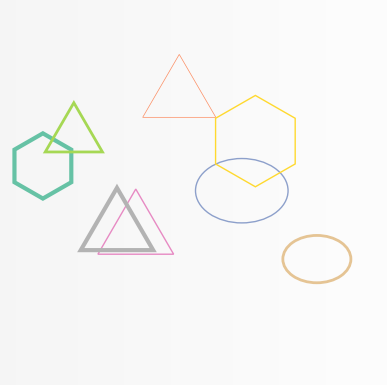[{"shape": "hexagon", "thickness": 3, "radius": 0.42, "center": [0.111, 0.569]}, {"shape": "triangle", "thickness": 0.5, "radius": 0.54, "center": [0.463, 0.75]}, {"shape": "oval", "thickness": 1, "radius": 0.6, "center": [0.624, 0.505]}, {"shape": "triangle", "thickness": 1, "radius": 0.56, "center": [0.35, 0.396]}, {"shape": "triangle", "thickness": 2, "radius": 0.43, "center": [0.191, 0.648]}, {"shape": "hexagon", "thickness": 1, "radius": 0.59, "center": [0.659, 0.633]}, {"shape": "oval", "thickness": 2, "radius": 0.44, "center": [0.818, 0.327]}, {"shape": "triangle", "thickness": 3, "radius": 0.54, "center": [0.302, 0.404]}]